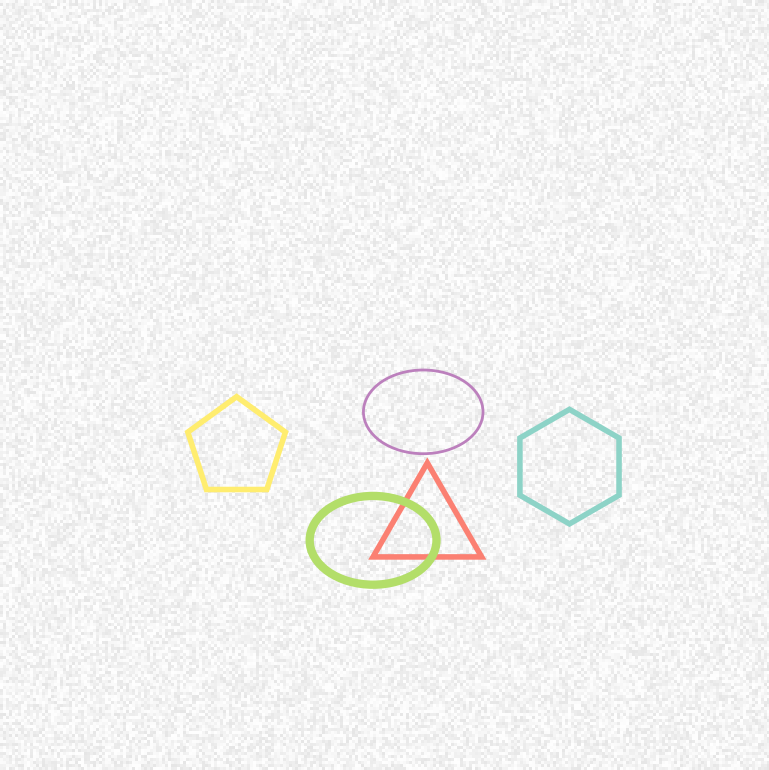[{"shape": "hexagon", "thickness": 2, "radius": 0.37, "center": [0.74, 0.394]}, {"shape": "triangle", "thickness": 2, "radius": 0.41, "center": [0.555, 0.317]}, {"shape": "oval", "thickness": 3, "radius": 0.41, "center": [0.485, 0.298]}, {"shape": "oval", "thickness": 1, "radius": 0.39, "center": [0.55, 0.465]}, {"shape": "pentagon", "thickness": 2, "radius": 0.33, "center": [0.307, 0.418]}]